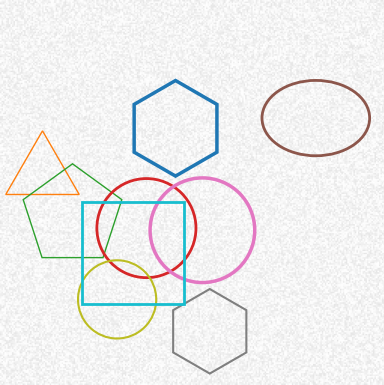[{"shape": "hexagon", "thickness": 2.5, "radius": 0.62, "center": [0.456, 0.667]}, {"shape": "triangle", "thickness": 1, "radius": 0.55, "center": [0.11, 0.55]}, {"shape": "pentagon", "thickness": 1, "radius": 0.67, "center": [0.188, 0.44]}, {"shape": "circle", "thickness": 2, "radius": 0.64, "center": [0.38, 0.407]}, {"shape": "oval", "thickness": 2, "radius": 0.7, "center": [0.82, 0.693]}, {"shape": "circle", "thickness": 2.5, "radius": 0.68, "center": [0.526, 0.402]}, {"shape": "hexagon", "thickness": 1.5, "radius": 0.55, "center": [0.545, 0.14]}, {"shape": "circle", "thickness": 1.5, "radius": 0.51, "center": [0.304, 0.222]}, {"shape": "square", "thickness": 2, "radius": 0.66, "center": [0.345, 0.343]}]